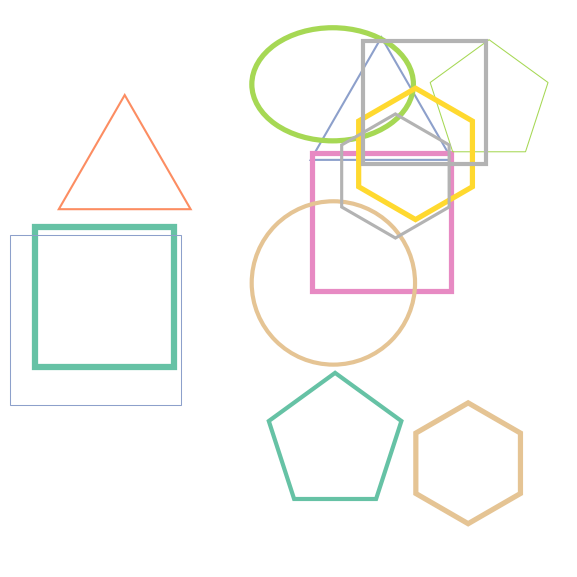[{"shape": "pentagon", "thickness": 2, "radius": 0.6, "center": [0.58, 0.233]}, {"shape": "square", "thickness": 3, "radius": 0.6, "center": [0.181, 0.485]}, {"shape": "triangle", "thickness": 1, "radius": 0.66, "center": [0.216, 0.703]}, {"shape": "square", "thickness": 0.5, "radius": 0.74, "center": [0.165, 0.446]}, {"shape": "triangle", "thickness": 1, "radius": 0.71, "center": [0.66, 0.793]}, {"shape": "square", "thickness": 2.5, "radius": 0.6, "center": [0.661, 0.615]}, {"shape": "oval", "thickness": 2.5, "radius": 0.7, "center": [0.576, 0.853]}, {"shape": "pentagon", "thickness": 0.5, "radius": 0.54, "center": [0.847, 0.823]}, {"shape": "hexagon", "thickness": 2.5, "radius": 0.57, "center": [0.72, 0.733]}, {"shape": "circle", "thickness": 2, "radius": 0.71, "center": [0.577, 0.509]}, {"shape": "hexagon", "thickness": 2.5, "radius": 0.52, "center": [0.811, 0.197]}, {"shape": "hexagon", "thickness": 1.5, "radius": 0.54, "center": [0.685, 0.694]}, {"shape": "square", "thickness": 2, "radius": 0.53, "center": [0.734, 0.822]}]